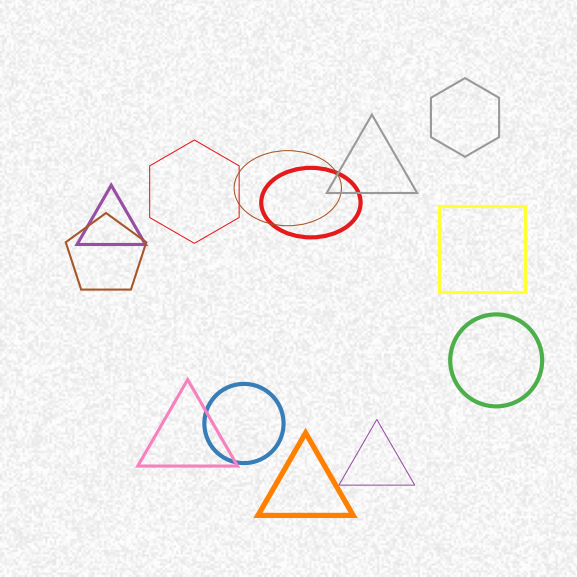[{"shape": "oval", "thickness": 2, "radius": 0.43, "center": [0.538, 0.648]}, {"shape": "hexagon", "thickness": 0.5, "radius": 0.45, "center": [0.337, 0.667]}, {"shape": "circle", "thickness": 2, "radius": 0.34, "center": [0.422, 0.266]}, {"shape": "circle", "thickness": 2, "radius": 0.4, "center": [0.859, 0.375]}, {"shape": "triangle", "thickness": 0.5, "radius": 0.38, "center": [0.653, 0.197]}, {"shape": "triangle", "thickness": 1.5, "radius": 0.34, "center": [0.193, 0.61]}, {"shape": "triangle", "thickness": 2.5, "radius": 0.48, "center": [0.529, 0.154]}, {"shape": "square", "thickness": 1.5, "radius": 0.37, "center": [0.834, 0.568]}, {"shape": "oval", "thickness": 0.5, "radius": 0.46, "center": [0.498, 0.673]}, {"shape": "pentagon", "thickness": 1, "radius": 0.37, "center": [0.184, 0.557]}, {"shape": "triangle", "thickness": 1.5, "radius": 0.5, "center": [0.325, 0.242]}, {"shape": "triangle", "thickness": 1, "radius": 0.45, "center": [0.644, 0.71]}, {"shape": "hexagon", "thickness": 1, "radius": 0.34, "center": [0.805, 0.796]}]